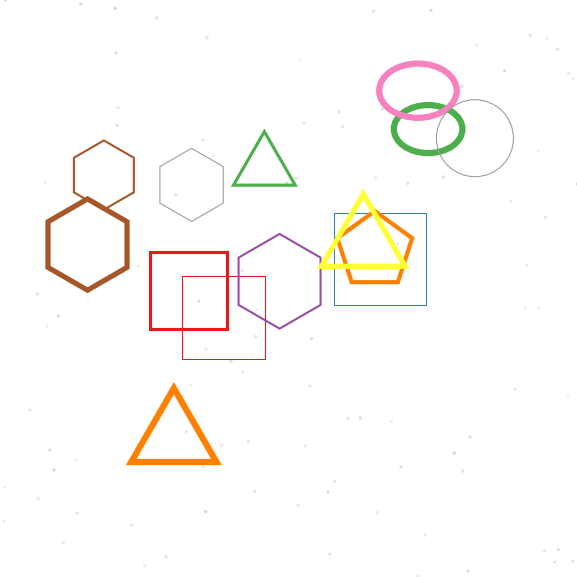[{"shape": "square", "thickness": 0.5, "radius": 0.36, "center": [0.387, 0.45]}, {"shape": "square", "thickness": 1.5, "radius": 0.33, "center": [0.326, 0.496]}, {"shape": "square", "thickness": 0.5, "radius": 0.4, "center": [0.658, 0.551]}, {"shape": "oval", "thickness": 3, "radius": 0.3, "center": [0.741, 0.776]}, {"shape": "triangle", "thickness": 1.5, "radius": 0.31, "center": [0.458, 0.709]}, {"shape": "hexagon", "thickness": 1, "radius": 0.41, "center": [0.484, 0.512]}, {"shape": "pentagon", "thickness": 2, "radius": 0.34, "center": [0.649, 0.566]}, {"shape": "triangle", "thickness": 3, "radius": 0.43, "center": [0.301, 0.242]}, {"shape": "triangle", "thickness": 2.5, "radius": 0.42, "center": [0.629, 0.58]}, {"shape": "hexagon", "thickness": 2.5, "radius": 0.4, "center": [0.152, 0.576]}, {"shape": "hexagon", "thickness": 1, "radius": 0.3, "center": [0.18, 0.696]}, {"shape": "oval", "thickness": 3, "radius": 0.34, "center": [0.724, 0.842]}, {"shape": "circle", "thickness": 0.5, "radius": 0.33, "center": [0.822, 0.76]}, {"shape": "hexagon", "thickness": 0.5, "radius": 0.32, "center": [0.332, 0.679]}]